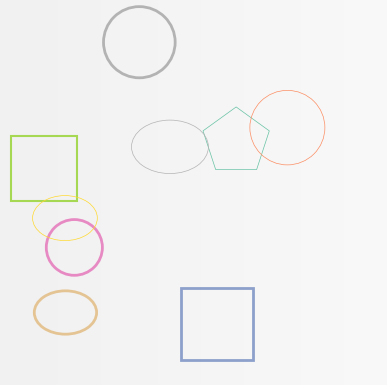[{"shape": "pentagon", "thickness": 0.5, "radius": 0.45, "center": [0.609, 0.632]}, {"shape": "circle", "thickness": 0.5, "radius": 0.48, "center": [0.742, 0.669]}, {"shape": "square", "thickness": 2, "radius": 0.46, "center": [0.56, 0.159]}, {"shape": "circle", "thickness": 2, "radius": 0.36, "center": [0.192, 0.357]}, {"shape": "square", "thickness": 1.5, "radius": 0.43, "center": [0.114, 0.562]}, {"shape": "oval", "thickness": 0.5, "radius": 0.42, "center": [0.168, 0.434]}, {"shape": "oval", "thickness": 2, "radius": 0.4, "center": [0.169, 0.188]}, {"shape": "oval", "thickness": 0.5, "radius": 0.5, "center": [0.439, 0.619]}, {"shape": "circle", "thickness": 2, "radius": 0.46, "center": [0.36, 0.89]}]